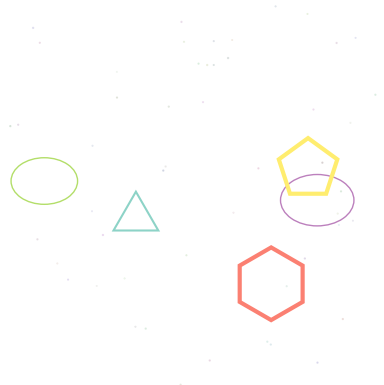[{"shape": "triangle", "thickness": 1.5, "radius": 0.34, "center": [0.353, 0.435]}, {"shape": "hexagon", "thickness": 3, "radius": 0.47, "center": [0.704, 0.263]}, {"shape": "oval", "thickness": 1, "radius": 0.43, "center": [0.115, 0.53]}, {"shape": "oval", "thickness": 1, "radius": 0.48, "center": [0.824, 0.48]}, {"shape": "pentagon", "thickness": 3, "radius": 0.4, "center": [0.8, 0.561]}]